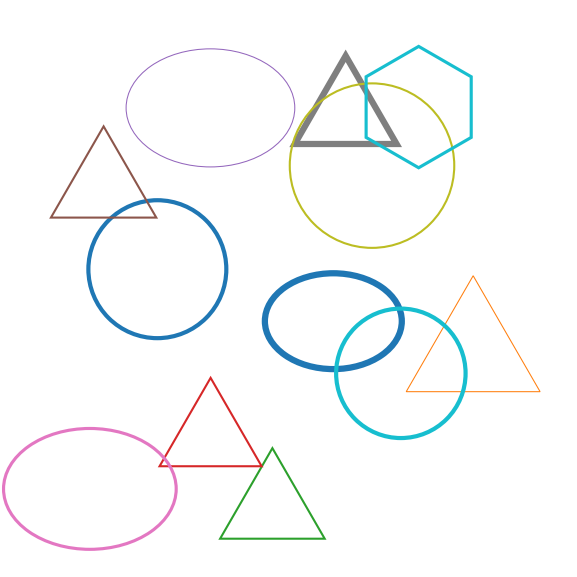[{"shape": "oval", "thickness": 3, "radius": 0.59, "center": [0.577, 0.443]}, {"shape": "circle", "thickness": 2, "radius": 0.6, "center": [0.272, 0.533]}, {"shape": "triangle", "thickness": 0.5, "radius": 0.67, "center": [0.819, 0.388]}, {"shape": "triangle", "thickness": 1, "radius": 0.52, "center": [0.472, 0.119]}, {"shape": "triangle", "thickness": 1, "radius": 0.51, "center": [0.365, 0.243]}, {"shape": "oval", "thickness": 0.5, "radius": 0.73, "center": [0.364, 0.812]}, {"shape": "triangle", "thickness": 1, "radius": 0.53, "center": [0.179, 0.675]}, {"shape": "oval", "thickness": 1.5, "radius": 0.75, "center": [0.156, 0.153]}, {"shape": "triangle", "thickness": 3, "radius": 0.51, "center": [0.599, 0.801]}, {"shape": "circle", "thickness": 1, "radius": 0.71, "center": [0.644, 0.712]}, {"shape": "circle", "thickness": 2, "radius": 0.56, "center": [0.694, 0.353]}, {"shape": "hexagon", "thickness": 1.5, "radius": 0.53, "center": [0.725, 0.814]}]